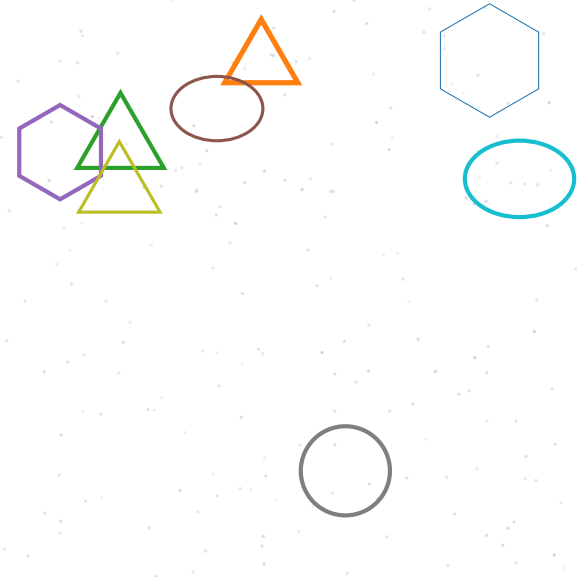[{"shape": "hexagon", "thickness": 0.5, "radius": 0.49, "center": [0.848, 0.894]}, {"shape": "triangle", "thickness": 2.5, "radius": 0.37, "center": [0.452, 0.892]}, {"shape": "triangle", "thickness": 2, "radius": 0.43, "center": [0.209, 0.752]}, {"shape": "hexagon", "thickness": 2, "radius": 0.41, "center": [0.104, 0.736]}, {"shape": "oval", "thickness": 1.5, "radius": 0.4, "center": [0.376, 0.811]}, {"shape": "circle", "thickness": 2, "radius": 0.39, "center": [0.598, 0.184]}, {"shape": "triangle", "thickness": 1.5, "radius": 0.41, "center": [0.207, 0.673]}, {"shape": "oval", "thickness": 2, "radius": 0.47, "center": [0.9, 0.689]}]